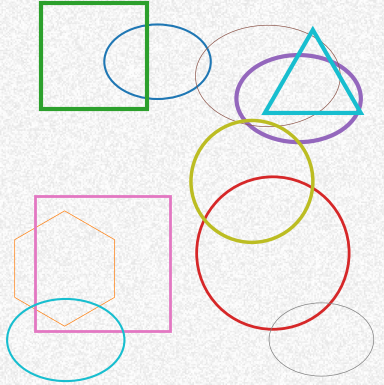[{"shape": "oval", "thickness": 1.5, "radius": 0.69, "center": [0.409, 0.84]}, {"shape": "hexagon", "thickness": 0.5, "radius": 0.75, "center": [0.168, 0.303]}, {"shape": "square", "thickness": 3, "radius": 0.69, "center": [0.244, 0.855]}, {"shape": "circle", "thickness": 2, "radius": 0.99, "center": [0.709, 0.343]}, {"shape": "oval", "thickness": 3, "radius": 0.81, "center": [0.776, 0.744]}, {"shape": "oval", "thickness": 0.5, "radius": 0.94, "center": [0.696, 0.803]}, {"shape": "square", "thickness": 2, "radius": 0.88, "center": [0.267, 0.315]}, {"shape": "oval", "thickness": 0.5, "radius": 0.68, "center": [0.835, 0.118]}, {"shape": "circle", "thickness": 2.5, "radius": 0.79, "center": [0.654, 0.529]}, {"shape": "triangle", "thickness": 3, "radius": 0.72, "center": [0.813, 0.779]}, {"shape": "oval", "thickness": 1.5, "radius": 0.76, "center": [0.171, 0.117]}]